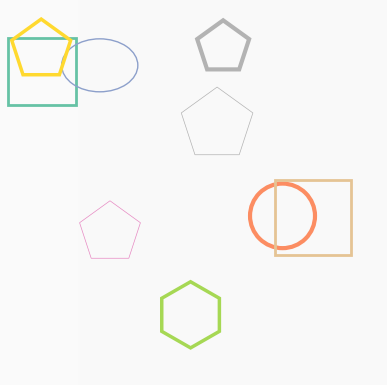[{"shape": "square", "thickness": 2, "radius": 0.44, "center": [0.108, 0.815]}, {"shape": "circle", "thickness": 3, "radius": 0.42, "center": [0.729, 0.439]}, {"shape": "oval", "thickness": 1, "radius": 0.49, "center": [0.257, 0.83]}, {"shape": "pentagon", "thickness": 0.5, "radius": 0.41, "center": [0.284, 0.396]}, {"shape": "hexagon", "thickness": 2.5, "radius": 0.43, "center": [0.492, 0.182]}, {"shape": "pentagon", "thickness": 2.5, "radius": 0.4, "center": [0.106, 0.871]}, {"shape": "square", "thickness": 2, "radius": 0.49, "center": [0.809, 0.435]}, {"shape": "pentagon", "thickness": 0.5, "radius": 0.49, "center": [0.56, 0.677]}, {"shape": "pentagon", "thickness": 3, "radius": 0.35, "center": [0.576, 0.877]}]